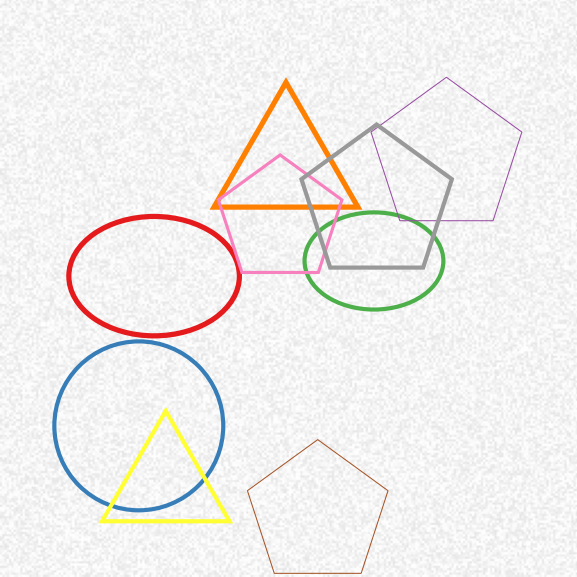[{"shape": "oval", "thickness": 2.5, "radius": 0.74, "center": [0.267, 0.521]}, {"shape": "circle", "thickness": 2, "radius": 0.73, "center": [0.24, 0.262]}, {"shape": "oval", "thickness": 2, "radius": 0.6, "center": [0.648, 0.547]}, {"shape": "pentagon", "thickness": 0.5, "radius": 0.69, "center": [0.773, 0.728]}, {"shape": "triangle", "thickness": 2.5, "radius": 0.72, "center": [0.495, 0.712]}, {"shape": "triangle", "thickness": 2, "radius": 0.64, "center": [0.287, 0.16]}, {"shape": "pentagon", "thickness": 0.5, "radius": 0.64, "center": [0.55, 0.11]}, {"shape": "pentagon", "thickness": 1.5, "radius": 0.56, "center": [0.485, 0.618]}, {"shape": "pentagon", "thickness": 2, "radius": 0.68, "center": [0.652, 0.647]}]